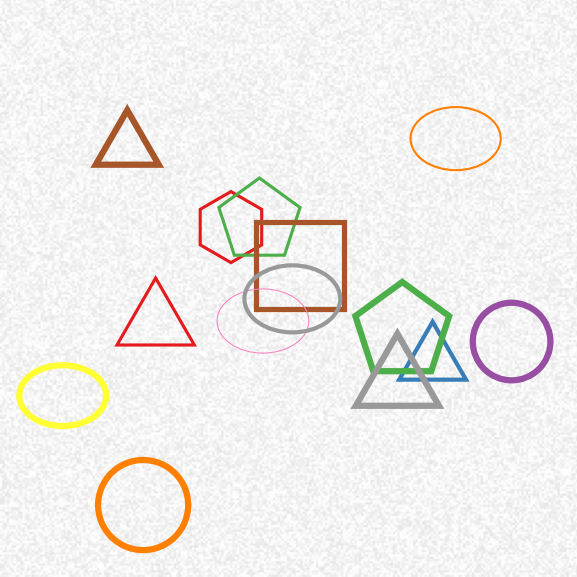[{"shape": "triangle", "thickness": 1.5, "radius": 0.39, "center": [0.27, 0.44]}, {"shape": "hexagon", "thickness": 1.5, "radius": 0.31, "center": [0.4, 0.606]}, {"shape": "triangle", "thickness": 2, "radius": 0.33, "center": [0.749, 0.375]}, {"shape": "pentagon", "thickness": 1.5, "radius": 0.37, "center": [0.449, 0.617]}, {"shape": "pentagon", "thickness": 3, "radius": 0.43, "center": [0.697, 0.425]}, {"shape": "circle", "thickness": 3, "radius": 0.34, "center": [0.886, 0.408]}, {"shape": "circle", "thickness": 3, "radius": 0.39, "center": [0.248, 0.125]}, {"shape": "oval", "thickness": 1, "radius": 0.39, "center": [0.789, 0.759]}, {"shape": "oval", "thickness": 3, "radius": 0.38, "center": [0.109, 0.314]}, {"shape": "triangle", "thickness": 3, "radius": 0.31, "center": [0.22, 0.745]}, {"shape": "square", "thickness": 2.5, "radius": 0.38, "center": [0.52, 0.539]}, {"shape": "oval", "thickness": 0.5, "radius": 0.4, "center": [0.455, 0.443]}, {"shape": "triangle", "thickness": 3, "radius": 0.42, "center": [0.688, 0.338]}, {"shape": "oval", "thickness": 2, "radius": 0.41, "center": [0.506, 0.482]}]